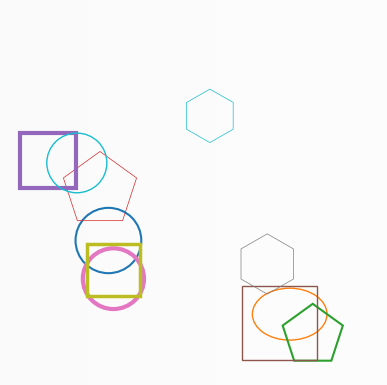[{"shape": "circle", "thickness": 1.5, "radius": 0.42, "center": [0.28, 0.375]}, {"shape": "oval", "thickness": 1, "radius": 0.48, "center": [0.748, 0.184]}, {"shape": "pentagon", "thickness": 1.5, "radius": 0.41, "center": [0.807, 0.129]}, {"shape": "pentagon", "thickness": 0.5, "radius": 0.5, "center": [0.258, 0.507]}, {"shape": "square", "thickness": 3, "radius": 0.36, "center": [0.125, 0.583]}, {"shape": "square", "thickness": 1, "radius": 0.48, "center": [0.722, 0.16]}, {"shape": "circle", "thickness": 3, "radius": 0.39, "center": [0.293, 0.276]}, {"shape": "hexagon", "thickness": 0.5, "radius": 0.39, "center": [0.69, 0.314]}, {"shape": "square", "thickness": 2.5, "radius": 0.34, "center": [0.293, 0.298]}, {"shape": "circle", "thickness": 1, "radius": 0.39, "center": [0.198, 0.577]}, {"shape": "hexagon", "thickness": 0.5, "radius": 0.35, "center": [0.542, 0.699]}]